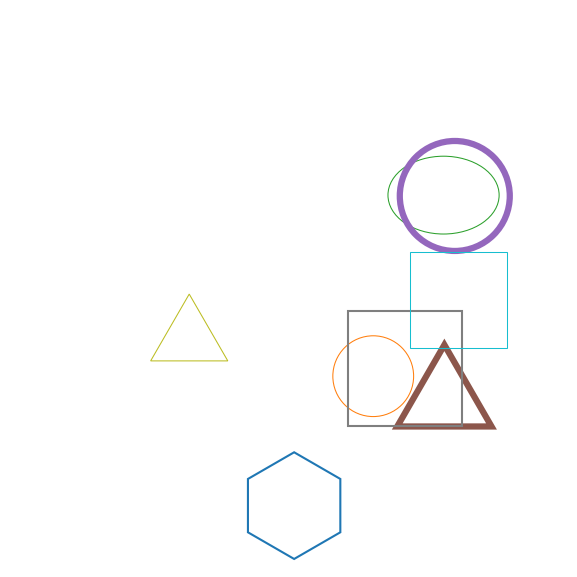[{"shape": "hexagon", "thickness": 1, "radius": 0.46, "center": [0.509, 0.124]}, {"shape": "circle", "thickness": 0.5, "radius": 0.35, "center": [0.646, 0.348]}, {"shape": "oval", "thickness": 0.5, "radius": 0.48, "center": [0.768, 0.661]}, {"shape": "circle", "thickness": 3, "radius": 0.48, "center": [0.788, 0.66]}, {"shape": "triangle", "thickness": 3, "radius": 0.47, "center": [0.769, 0.308]}, {"shape": "square", "thickness": 1, "radius": 0.5, "center": [0.702, 0.361]}, {"shape": "triangle", "thickness": 0.5, "radius": 0.39, "center": [0.328, 0.413]}, {"shape": "square", "thickness": 0.5, "radius": 0.42, "center": [0.794, 0.479]}]